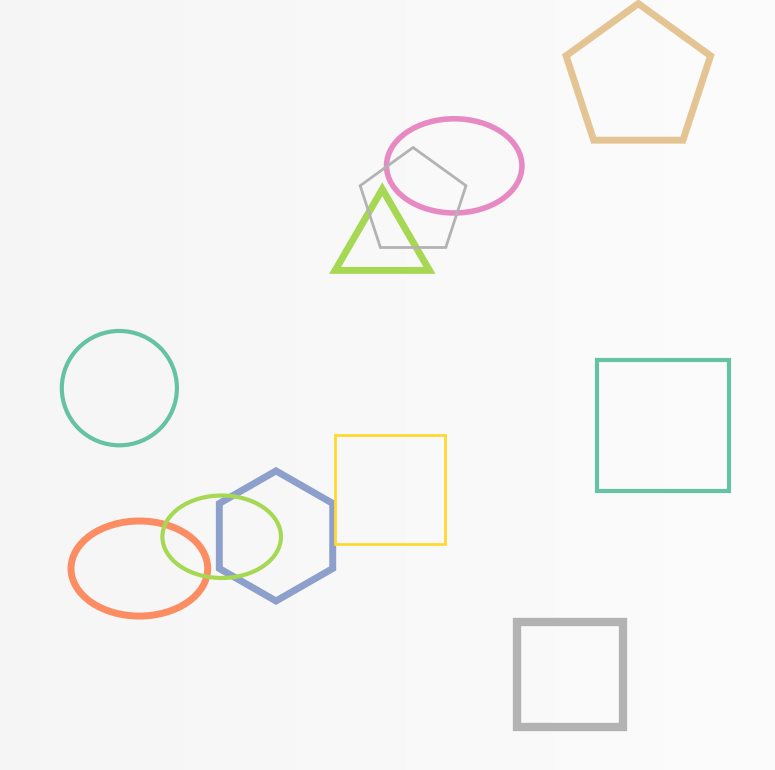[{"shape": "circle", "thickness": 1.5, "radius": 0.37, "center": [0.154, 0.496]}, {"shape": "square", "thickness": 1.5, "radius": 0.43, "center": [0.856, 0.448]}, {"shape": "oval", "thickness": 2.5, "radius": 0.44, "center": [0.18, 0.262]}, {"shape": "hexagon", "thickness": 2.5, "radius": 0.42, "center": [0.356, 0.304]}, {"shape": "oval", "thickness": 2, "radius": 0.44, "center": [0.586, 0.785]}, {"shape": "triangle", "thickness": 2.5, "radius": 0.35, "center": [0.493, 0.684]}, {"shape": "oval", "thickness": 1.5, "radius": 0.38, "center": [0.286, 0.303]}, {"shape": "square", "thickness": 1, "radius": 0.36, "center": [0.503, 0.365]}, {"shape": "pentagon", "thickness": 2.5, "radius": 0.49, "center": [0.824, 0.897]}, {"shape": "pentagon", "thickness": 1, "radius": 0.36, "center": [0.533, 0.737]}, {"shape": "square", "thickness": 3, "radius": 0.34, "center": [0.735, 0.124]}]